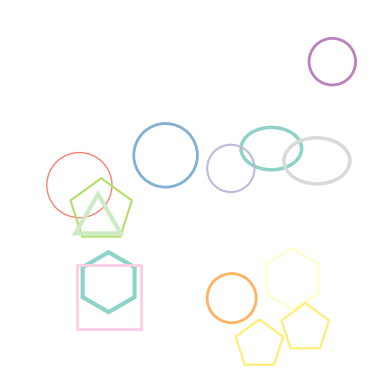[{"shape": "oval", "thickness": 2.5, "radius": 0.39, "center": [0.705, 0.614]}, {"shape": "hexagon", "thickness": 3, "radius": 0.39, "center": [0.282, 0.267]}, {"shape": "hexagon", "thickness": 1, "radius": 0.39, "center": [0.759, 0.276]}, {"shape": "circle", "thickness": 1.5, "radius": 0.31, "center": [0.6, 0.563]}, {"shape": "circle", "thickness": 1, "radius": 0.42, "center": [0.206, 0.519]}, {"shape": "circle", "thickness": 2, "radius": 0.41, "center": [0.43, 0.597]}, {"shape": "circle", "thickness": 2, "radius": 0.32, "center": [0.602, 0.226]}, {"shape": "pentagon", "thickness": 1.5, "radius": 0.42, "center": [0.263, 0.453]}, {"shape": "square", "thickness": 2, "radius": 0.42, "center": [0.283, 0.228]}, {"shape": "oval", "thickness": 2.5, "radius": 0.43, "center": [0.823, 0.582]}, {"shape": "circle", "thickness": 2, "radius": 0.3, "center": [0.863, 0.84]}, {"shape": "triangle", "thickness": 3, "radius": 0.34, "center": [0.255, 0.428]}, {"shape": "pentagon", "thickness": 1.5, "radius": 0.32, "center": [0.674, 0.105]}, {"shape": "pentagon", "thickness": 1.5, "radius": 0.33, "center": [0.793, 0.148]}]